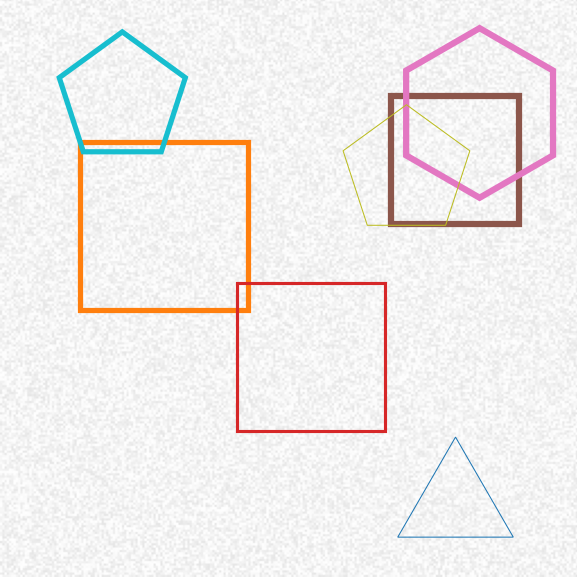[{"shape": "triangle", "thickness": 0.5, "radius": 0.58, "center": [0.789, 0.127]}, {"shape": "square", "thickness": 2.5, "radius": 0.73, "center": [0.284, 0.609]}, {"shape": "square", "thickness": 1.5, "radius": 0.64, "center": [0.539, 0.381]}, {"shape": "square", "thickness": 3, "radius": 0.56, "center": [0.788, 0.722]}, {"shape": "hexagon", "thickness": 3, "radius": 0.73, "center": [0.83, 0.804]}, {"shape": "pentagon", "thickness": 0.5, "radius": 0.58, "center": [0.704, 0.702]}, {"shape": "pentagon", "thickness": 2.5, "radius": 0.57, "center": [0.212, 0.829]}]